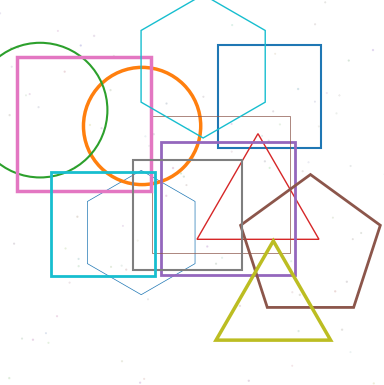[{"shape": "hexagon", "thickness": 0.5, "radius": 0.81, "center": [0.367, 0.396]}, {"shape": "square", "thickness": 1.5, "radius": 0.67, "center": [0.701, 0.75]}, {"shape": "circle", "thickness": 2.5, "radius": 0.76, "center": [0.369, 0.673]}, {"shape": "circle", "thickness": 1.5, "radius": 0.87, "center": [0.104, 0.714]}, {"shape": "triangle", "thickness": 1, "radius": 0.91, "center": [0.67, 0.47]}, {"shape": "square", "thickness": 2, "radius": 0.86, "center": [0.592, 0.458]}, {"shape": "square", "thickness": 0.5, "radius": 0.89, "center": [0.574, 0.521]}, {"shape": "pentagon", "thickness": 2, "radius": 0.95, "center": [0.806, 0.356]}, {"shape": "square", "thickness": 2.5, "radius": 0.87, "center": [0.218, 0.677]}, {"shape": "square", "thickness": 1.5, "radius": 0.71, "center": [0.487, 0.442]}, {"shape": "triangle", "thickness": 2.5, "radius": 0.86, "center": [0.71, 0.202]}, {"shape": "square", "thickness": 2, "radius": 0.67, "center": [0.268, 0.418]}, {"shape": "hexagon", "thickness": 1, "radius": 0.93, "center": [0.528, 0.828]}]